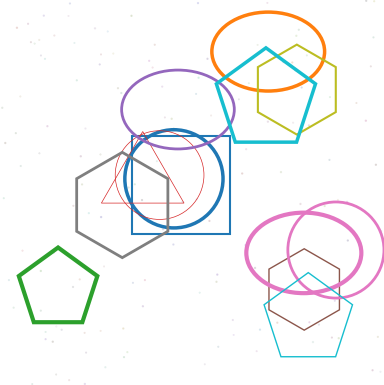[{"shape": "circle", "thickness": 2.5, "radius": 0.64, "center": [0.452, 0.536]}, {"shape": "square", "thickness": 1.5, "radius": 0.63, "center": [0.47, 0.52]}, {"shape": "oval", "thickness": 2.5, "radius": 0.73, "center": [0.697, 0.866]}, {"shape": "pentagon", "thickness": 3, "radius": 0.54, "center": [0.151, 0.25]}, {"shape": "circle", "thickness": 0.5, "radius": 0.58, "center": [0.415, 0.545]}, {"shape": "triangle", "thickness": 0.5, "radius": 0.62, "center": [0.371, 0.534]}, {"shape": "oval", "thickness": 2, "radius": 0.73, "center": [0.462, 0.716]}, {"shape": "hexagon", "thickness": 1, "radius": 0.53, "center": [0.79, 0.248]}, {"shape": "oval", "thickness": 3, "radius": 0.75, "center": [0.789, 0.343]}, {"shape": "circle", "thickness": 2, "radius": 0.62, "center": [0.872, 0.351]}, {"shape": "hexagon", "thickness": 2, "radius": 0.68, "center": [0.318, 0.468]}, {"shape": "hexagon", "thickness": 1.5, "radius": 0.58, "center": [0.771, 0.767]}, {"shape": "pentagon", "thickness": 2.5, "radius": 0.68, "center": [0.691, 0.74]}, {"shape": "pentagon", "thickness": 1, "radius": 0.6, "center": [0.801, 0.171]}]